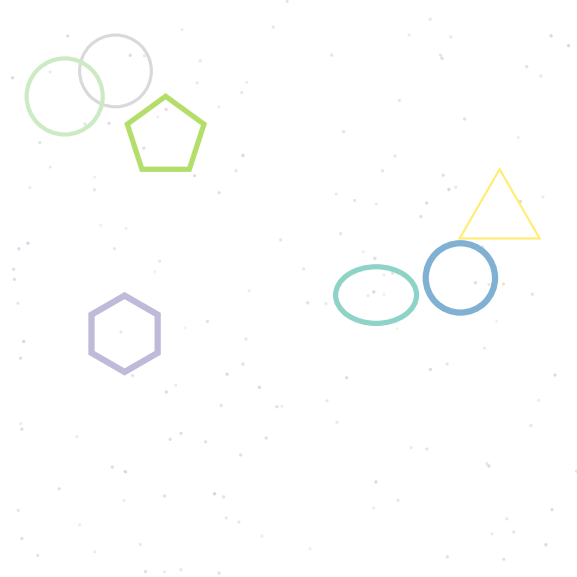[{"shape": "oval", "thickness": 2.5, "radius": 0.35, "center": [0.651, 0.488]}, {"shape": "hexagon", "thickness": 3, "radius": 0.33, "center": [0.216, 0.421]}, {"shape": "circle", "thickness": 3, "radius": 0.3, "center": [0.797, 0.518]}, {"shape": "pentagon", "thickness": 2.5, "radius": 0.35, "center": [0.287, 0.763]}, {"shape": "circle", "thickness": 1.5, "radius": 0.31, "center": [0.2, 0.876]}, {"shape": "circle", "thickness": 2, "radius": 0.33, "center": [0.112, 0.832]}, {"shape": "triangle", "thickness": 1, "radius": 0.4, "center": [0.865, 0.626]}]